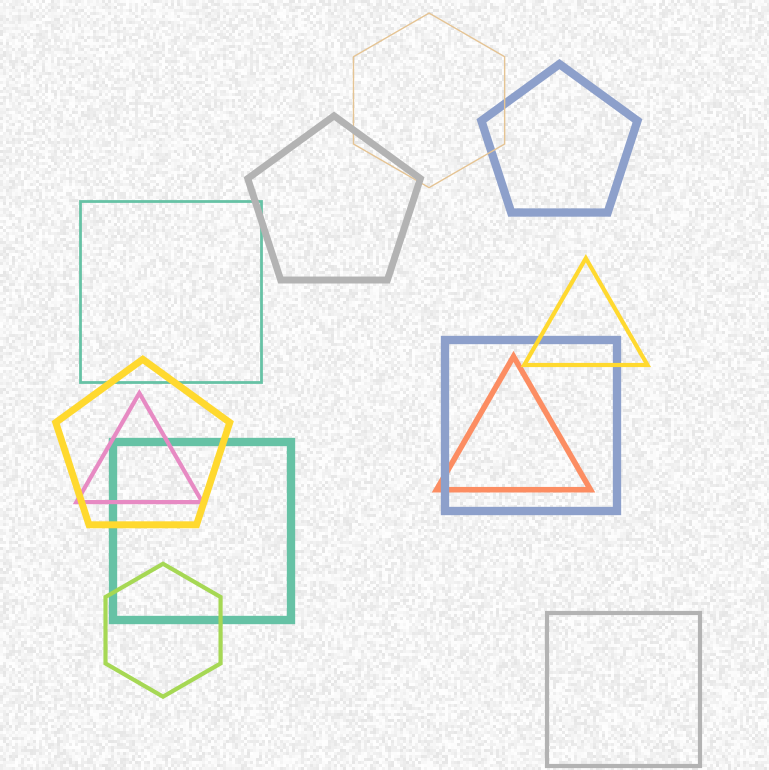[{"shape": "square", "thickness": 3, "radius": 0.58, "center": [0.262, 0.31]}, {"shape": "square", "thickness": 1, "radius": 0.59, "center": [0.222, 0.621]}, {"shape": "triangle", "thickness": 2, "radius": 0.58, "center": [0.667, 0.422]}, {"shape": "pentagon", "thickness": 3, "radius": 0.53, "center": [0.727, 0.81]}, {"shape": "square", "thickness": 3, "radius": 0.56, "center": [0.69, 0.447]}, {"shape": "triangle", "thickness": 1.5, "radius": 0.47, "center": [0.181, 0.395]}, {"shape": "hexagon", "thickness": 1.5, "radius": 0.43, "center": [0.212, 0.182]}, {"shape": "triangle", "thickness": 1.5, "radius": 0.46, "center": [0.761, 0.572]}, {"shape": "pentagon", "thickness": 2.5, "radius": 0.59, "center": [0.185, 0.415]}, {"shape": "hexagon", "thickness": 0.5, "radius": 0.57, "center": [0.557, 0.87]}, {"shape": "square", "thickness": 1.5, "radius": 0.5, "center": [0.809, 0.105]}, {"shape": "pentagon", "thickness": 2.5, "radius": 0.59, "center": [0.434, 0.732]}]